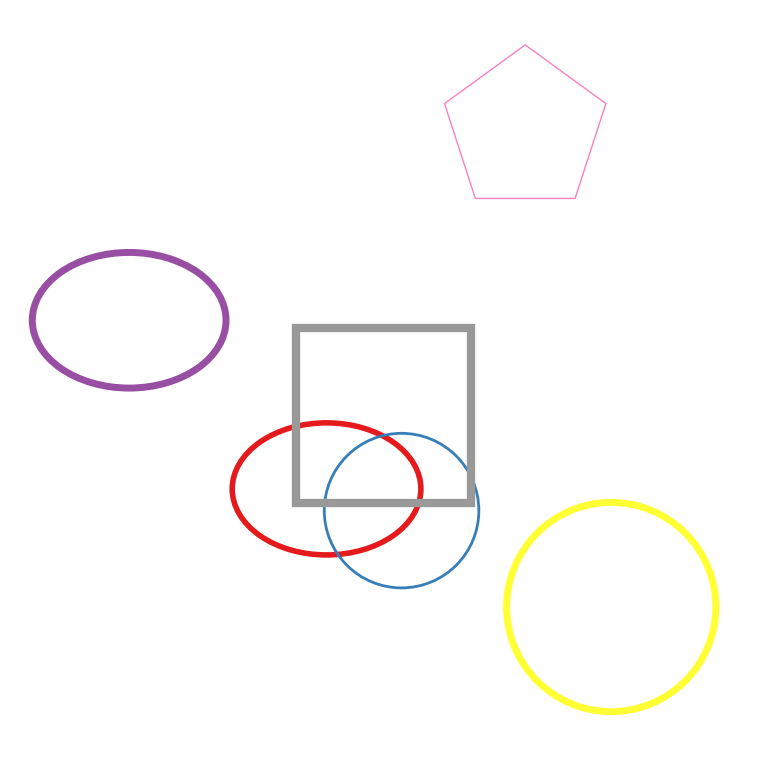[{"shape": "oval", "thickness": 2, "radius": 0.61, "center": [0.424, 0.365]}, {"shape": "circle", "thickness": 1, "radius": 0.5, "center": [0.521, 0.337]}, {"shape": "oval", "thickness": 2.5, "radius": 0.63, "center": [0.168, 0.584]}, {"shape": "circle", "thickness": 2.5, "radius": 0.68, "center": [0.794, 0.212]}, {"shape": "pentagon", "thickness": 0.5, "radius": 0.55, "center": [0.682, 0.831]}, {"shape": "square", "thickness": 3, "radius": 0.57, "center": [0.499, 0.46]}]